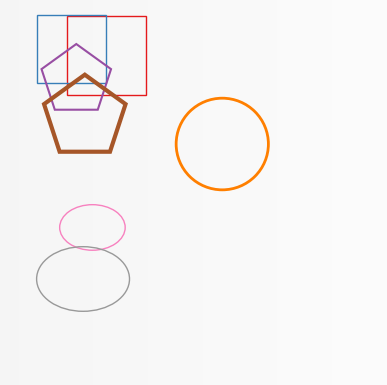[{"shape": "square", "thickness": 1, "radius": 0.51, "center": [0.275, 0.855]}, {"shape": "square", "thickness": 1, "radius": 0.44, "center": [0.184, 0.872]}, {"shape": "pentagon", "thickness": 1.5, "radius": 0.47, "center": [0.197, 0.791]}, {"shape": "circle", "thickness": 2, "radius": 0.6, "center": [0.574, 0.626]}, {"shape": "pentagon", "thickness": 3, "radius": 0.55, "center": [0.219, 0.695]}, {"shape": "oval", "thickness": 1, "radius": 0.42, "center": [0.239, 0.409]}, {"shape": "oval", "thickness": 1, "radius": 0.6, "center": [0.214, 0.275]}]